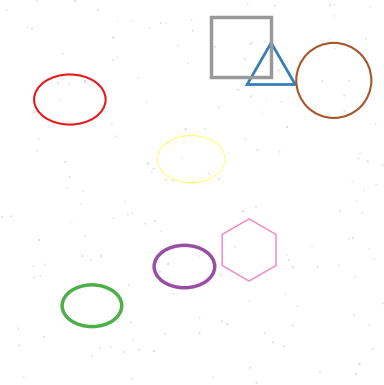[{"shape": "oval", "thickness": 1.5, "radius": 0.46, "center": [0.181, 0.742]}, {"shape": "triangle", "thickness": 2, "radius": 0.36, "center": [0.704, 0.817]}, {"shape": "oval", "thickness": 2.5, "radius": 0.39, "center": [0.239, 0.206]}, {"shape": "oval", "thickness": 2.5, "radius": 0.39, "center": [0.479, 0.308]}, {"shape": "oval", "thickness": 0.5, "radius": 0.44, "center": [0.497, 0.587]}, {"shape": "circle", "thickness": 1.5, "radius": 0.49, "center": [0.867, 0.791]}, {"shape": "hexagon", "thickness": 1, "radius": 0.4, "center": [0.647, 0.351]}, {"shape": "square", "thickness": 2.5, "radius": 0.39, "center": [0.626, 0.878]}]